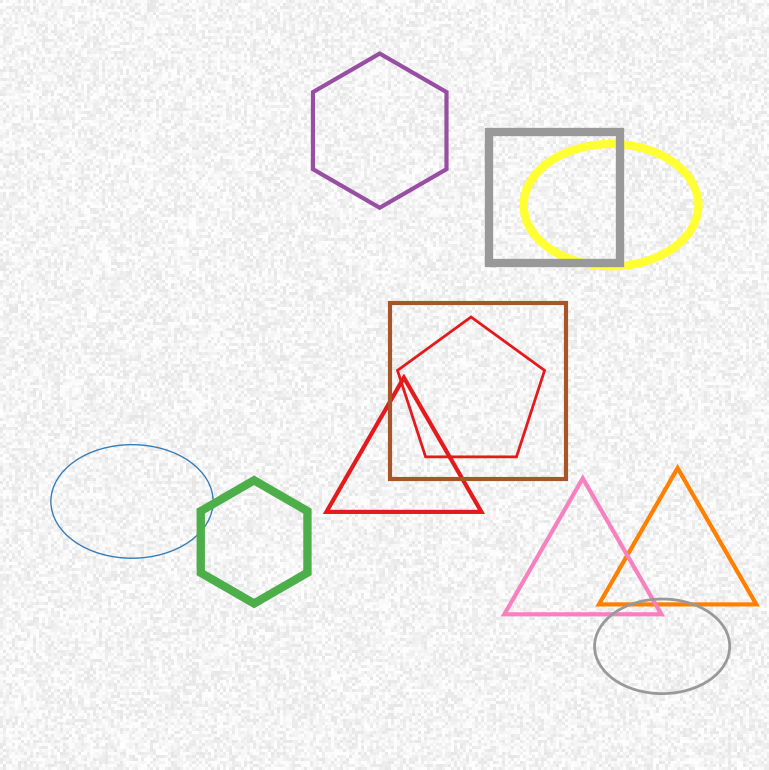[{"shape": "triangle", "thickness": 1.5, "radius": 0.58, "center": [0.525, 0.393]}, {"shape": "pentagon", "thickness": 1, "radius": 0.5, "center": [0.612, 0.488]}, {"shape": "oval", "thickness": 0.5, "radius": 0.53, "center": [0.171, 0.349]}, {"shape": "hexagon", "thickness": 3, "radius": 0.4, "center": [0.33, 0.296]}, {"shape": "hexagon", "thickness": 1.5, "radius": 0.5, "center": [0.493, 0.83]}, {"shape": "triangle", "thickness": 1.5, "radius": 0.59, "center": [0.88, 0.274]}, {"shape": "oval", "thickness": 3, "radius": 0.57, "center": [0.794, 0.734]}, {"shape": "square", "thickness": 1.5, "radius": 0.57, "center": [0.621, 0.492]}, {"shape": "triangle", "thickness": 1.5, "radius": 0.59, "center": [0.757, 0.261]}, {"shape": "oval", "thickness": 1, "radius": 0.44, "center": [0.86, 0.161]}, {"shape": "square", "thickness": 3, "radius": 0.43, "center": [0.721, 0.744]}]